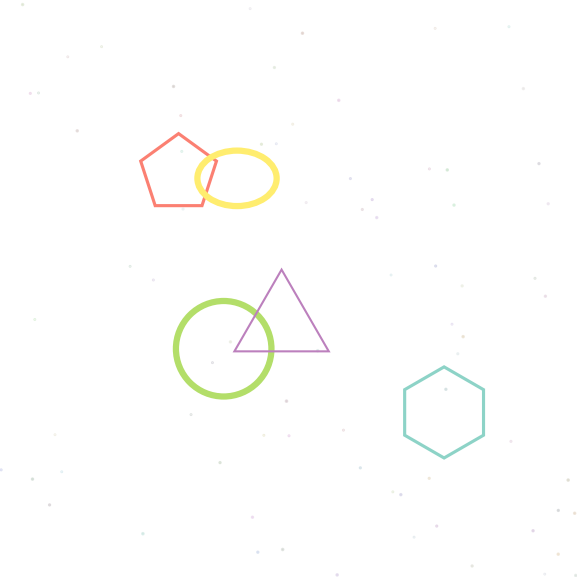[{"shape": "hexagon", "thickness": 1.5, "radius": 0.39, "center": [0.769, 0.285]}, {"shape": "pentagon", "thickness": 1.5, "radius": 0.34, "center": [0.309, 0.699]}, {"shape": "circle", "thickness": 3, "radius": 0.41, "center": [0.387, 0.395]}, {"shape": "triangle", "thickness": 1, "radius": 0.47, "center": [0.488, 0.438]}, {"shape": "oval", "thickness": 3, "radius": 0.34, "center": [0.41, 0.69]}]